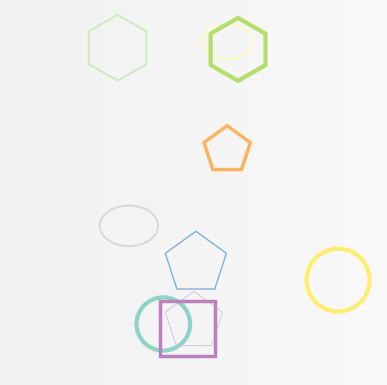[{"shape": "circle", "thickness": 3, "radius": 0.35, "center": [0.421, 0.159]}, {"shape": "oval", "thickness": 1, "radius": 0.32, "center": [0.587, 0.892]}, {"shape": "pentagon", "thickness": 0.5, "radius": 0.39, "center": [0.5, 0.165]}, {"shape": "pentagon", "thickness": 1, "radius": 0.41, "center": [0.505, 0.316]}, {"shape": "pentagon", "thickness": 2.5, "radius": 0.31, "center": [0.586, 0.61]}, {"shape": "hexagon", "thickness": 3, "radius": 0.41, "center": [0.614, 0.872]}, {"shape": "oval", "thickness": 1.5, "radius": 0.38, "center": [0.333, 0.413]}, {"shape": "square", "thickness": 2.5, "radius": 0.36, "center": [0.484, 0.148]}, {"shape": "hexagon", "thickness": 1.5, "radius": 0.43, "center": [0.304, 0.876]}, {"shape": "circle", "thickness": 3, "radius": 0.41, "center": [0.873, 0.272]}]